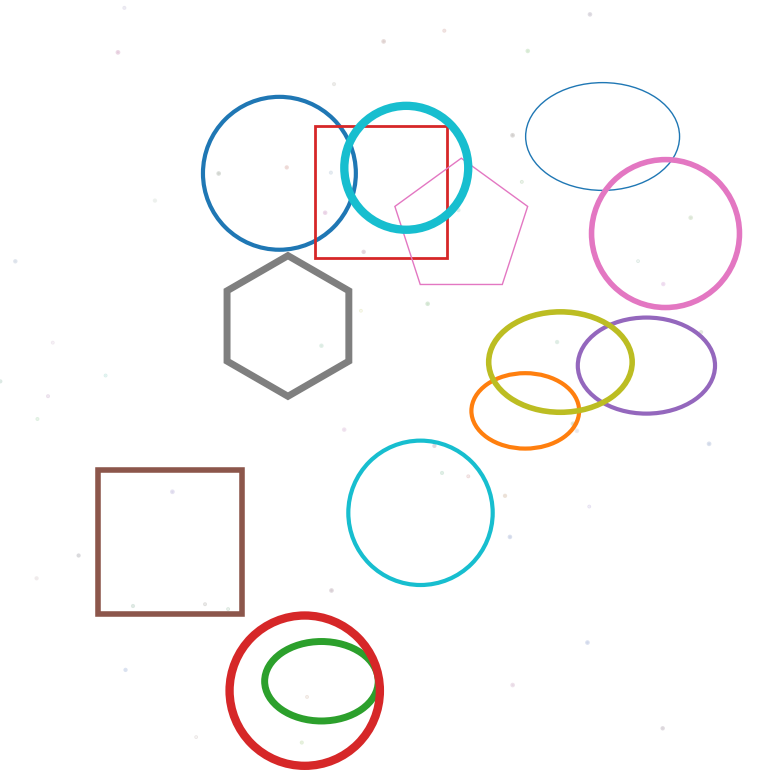[{"shape": "oval", "thickness": 0.5, "radius": 0.5, "center": [0.783, 0.823]}, {"shape": "circle", "thickness": 1.5, "radius": 0.5, "center": [0.363, 0.775]}, {"shape": "oval", "thickness": 1.5, "radius": 0.35, "center": [0.682, 0.466]}, {"shape": "oval", "thickness": 2.5, "radius": 0.37, "center": [0.417, 0.115]}, {"shape": "circle", "thickness": 3, "radius": 0.49, "center": [0.396, 0.103]}, {"shape": "square", "thickness": 1, "radius": 0.43, "center": [0.495, 0.751]}, {"shape": "oval", "thickness": 1.5, "radius": 0.45, "center": [0.839, 0.525]}, {"shape": "square", "thickness": 2, "radius": 0.47, "center": [0.221, 0.296]}, {"shape": "circle", "thickness": 2, "radius": 0.48, "center": [0.864, 0.697]}, {"shape": "pentagon", "thickness": 0.5, "radius": 0.45, "center": [0.599, 0.704]}, {"shape": "hexagon", "thickness": 2.5, "radius": 0.46, "center": [0.374, 0.577]}, {"shape": "oval", "thickness": 2, "radius": 0.47, "center": [0.728, 0.53]}, {"shape": "circle", "thickness": 3, "radius": 0.4, "center": [0.528, 0.782]}, {"shape": "circle", "thickness": 1.5, "radius": 0.47, "center": [0.546, 0.334]}]